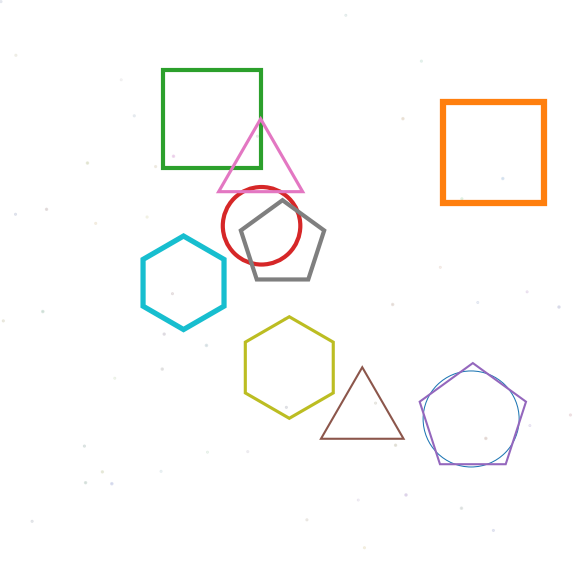[{"shape": "circle", "thickness": 0.5, "radius": 0.42, "center": [0.816, 0.274]}, {"shape": "square", "thickness": 3, "radius": 0.44, "center": [0.855, 0.735]}, {"shape": "square", "thickness": 2, "radius": 0.42, "center": [0.367, 0.793]}, {"shape": "circle", "thickness": 2, "radius": 0.34, "center": [0.453, 0.608]}, {"shape": "pentagon", "thickness": 1, "radius": 0.48, "center": [0.819, 0.274]}, {"shape": "triangle", "thickness": 1, "radius": 0.41, "center": [0.627, 0.281]}, {"shape": "triangle", "thickness": 1.5, "radius": 0.42, "center": [0.451, 0.709]}, {"shape": "pentagon", "thickness": 2, "radius": 0.38, "center": [0.489, 0.577]}, {"shape": "hexagon", "thickness": 1.5, "radius": 0.44, "center": [0.501, 0.363]}, {"shape": "hexagon", "thickness": 2.5, "radius": 0.4, "center": [0.318, 0.509]}]